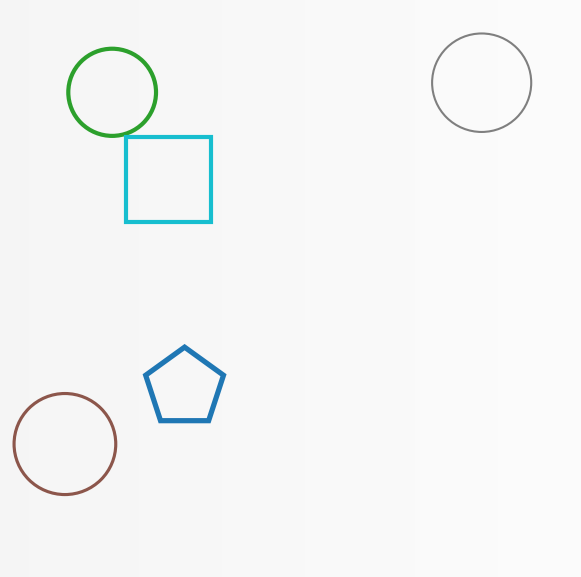[{"shape": "pentagon", "thickness": 2.5, "radius": 0.35, "center": [0.318, 0.328]}, {"shape": "circle", "thickness": 2, "radius": 0.38, "center": [0.193, 0.839]}, {"shape": "circle", "thickness": 1.5, "radius": 0.44, "center": [0.112, 0.23]}, {"shape": "circle", "thickness": 1, "radius": 0.43, "center": [0.829, 0.856]}, {"shape": "square", "thickness": 2, "radius": 0.37, "center": [0.29, 0.688]}]